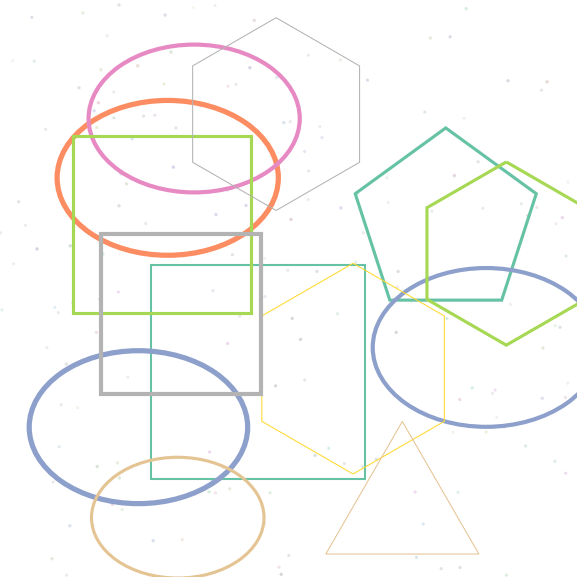[{"shape": "pentagon", "thickness": 1.5, "radius": 0.82, "center": [0.772, 0.613]}, {"shape": "square", "thickness": 1, "radius": 0.92, "center": [0.447, 0.355]}, {"shape": "oval", "thickness": 2.5, "radius": 0.96, "center": [0.29, 0.691]}, {"shape": "oval", "thickness": 2.5, "radius": 0.95, "center": [0.24, 0.259]}, {"shape": "oval", "thickness": 2, "radius": 0.98, "center": [0.842, 0.398]}, {"shape": "oval", "thickness": 2, "radius": 0.91, "center": [0.336, 0.794]}, {"shape": "hexagon", "thickness": 1.5, "radius": 0.79, "center": [0.877, 0.56]}, {"shape": "square", "thickness": 1.5, "radius": 0.77, "center": [0.281, 0.61]}, {"shape": "hexagon", "thickness": 0.5, "radius": 0.91, "center": [0.611, 0.361]}, {"shape": "oval", "thickness": 1.5, "radius": 0.75, "center": [0.308, 0.103]}, {"shape": "triangle", "thickness": 0.5, "radius": 0.77, "center": [0.697, 0.116]}, {"shape": "square", "thickness": 2, "radius": 0.69, "center": [0.313, 0.455]}, {"shape": "hexagon", "thickness": 0.5, "radius": 0.83, "center": [0.478, 0.802]}]